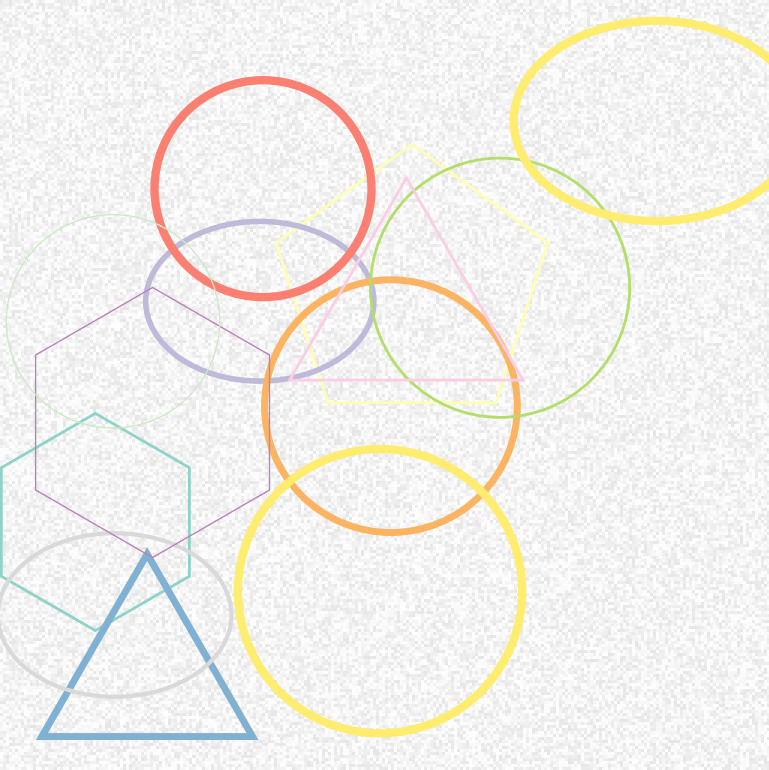[{"shape": "hexagon", "thickness": 1, "radius": 0.71, "center": [0.124, 0.322]}, {"shape": "pentagon", "thickness": 1, "radius": 0.93, "center": [0.535, 0.627]}, {"shape": "oval", "thickness": 2, "radius": 0.74, "center": [0.337, 0.609]}, {"shape": "circle", "thickness": 3, "radius": 0.7, "center": [0.342, 0.755]}, {"shape": "triangle", "thickness": 2.5, "radius": 0.79, "center": [0.191, 0.122]}, {"shape": "circle", "thickness": 2.5, "radius": 0.82, "center": [0.508, 0.473]}, {"shape": "circle", "thickness": 1, "radius": 0.84, "center": [0.649, 0.626]}, {"shape": "triangle", "thickness": 1, "radius": 0.87, "center": [0.528, 0.594]}, {"shape": "oval", "thickness": 1.5, "radius": 0.76, "center": [0.149, 0.201]}, {"shape": "hexagon", "thickness": 0.5, "radius": 0.88, "center": [0.198, 0.451]}, {"shape": "circle", "thickness": 0.5, "radius": 0.69, "center": [0.147, 0.583]}, {"shape": "circle", "thickness": 3, "radius": 0.92, "center": [0.494, 0.232]}, {"shape": "oval", "thickness": 3, "radius": 0.93, "center": [0.853, 0.843]}]